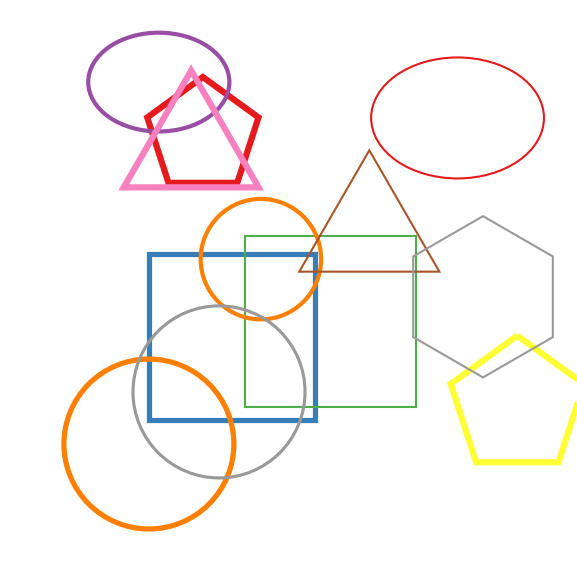[{"shape": "pentagon", "thickness": 3, "radius": 0.51, "center": [0.351, 0.764]}, {"shape": "oval", "thickness": 1, "radius": 0.75, "center": [0.792, 0.795]}, {"shape": "square", "thickness": 2.5, "radius": 0.72, "center": [0.402, 0.416]}, {"shape": "square", "thickness": 1, "radius": 0.74, "center": [0.572, 0.443]}, {"shape": "oval", "thickness": 2, "radius": 0.61, "center": [0.275, 0.857]}, {"shape": "circle", "thickness": 2.5, "radius": 0.74, "center": [0.258, 0.23]}, {"shape": "circle", "thickness": 2, "radius": 0.52, "center": [0.452, 0.55]}, {"shape": "pentagon", "thickness": 3, "radius": 0.61, "center": [0.896, 0.297]}, {"shape": "triangle", "thickness": 1, "radius": 0.7, "center": [0.64, 0.599]}, {"shape": "triangle", "thickness": 3, "radius": 0.67, "center": [0.331, 0.742]}, {"shape": "hexagon", "thickness": 1, "radius": 0.7, "center": [0.836, 0.485]}, {"shape": "circle", "thickness": 1.5, "radius": 0.74, "center": [0.379, 0.321]}]